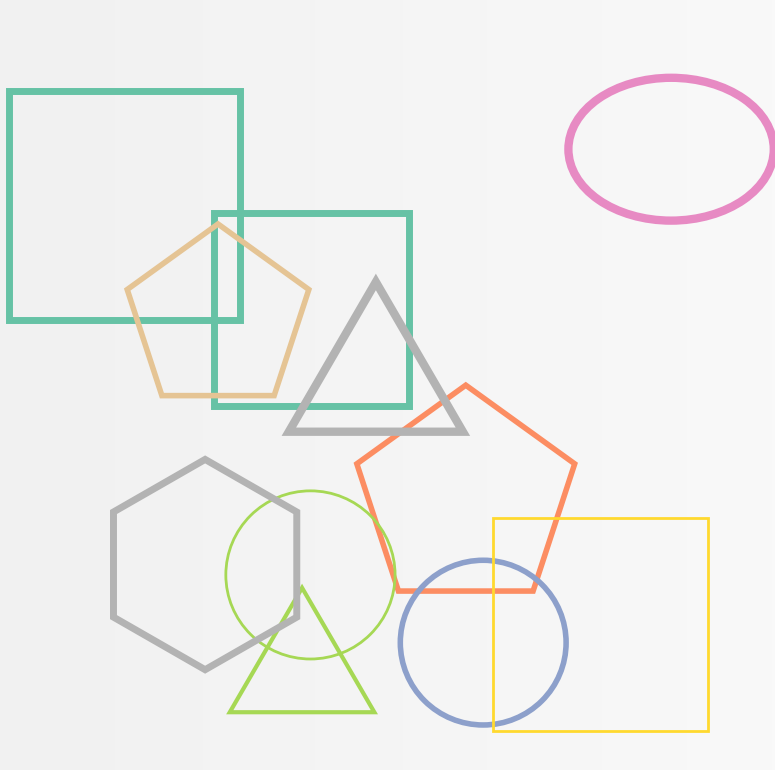[{"shape": "square", "thickness": 2.5, "radius": 0.63, "center": [0.402, 0.598]}, {"shape": "square", "thickness": 2.5, "radius": 0.75, "center": [0.161, 0.733]}, {"shape": "pentagon", "thickness": 2, "radius": 0.74, "center": [0.601, 0.352]}, {"shape": "circle", "thickness": 2, "radius": 0.53, "center": [0.623, 0.165]}, {"shape": "oval", "thickness": 3, "radius": 0.66, "center": [0.866, 0.806]}, {"shape": "circle", "thickness": 1, "radius": 0.55, "center": [0.401, 0.253]}, {"shape": "triangle", "thickness": 1.5, "radius": 0.54, "center": [0.39, 0.129]}, {"shape": "square", "thickness": 1, "radius": 0.69, "center": [0.775, 0.189]}, {"shape": "pentagon", "thickness": 2, "radius": 0.62, "center": [0.281, 0.586]}, {"shape": "triangle", "thickness": 3, "radius": 0.65, "center": [0.485, 0.504]}, {"shape": "hexagon", "thickness": 2.5, "radius": 0.68, "center": [0.265, 0.267]}]